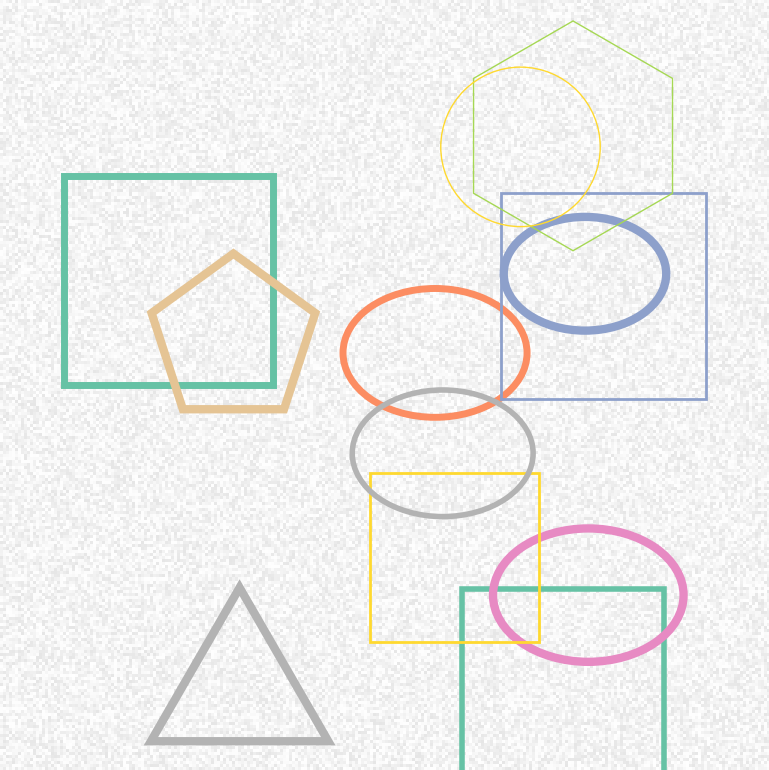[{"shape": "square", "thickness": 2.5, "radius": 0.68, "center": [0.219, 0.636]}, {"shape": "square", "thickness": 2, "radius": 0.65, "center": [0.731, 0.105]}, {"shape": "oval", "thickness": 2.5, "radius": 0.6, "center": [0.565, 0.542]}, {"shape": "square", "thickness": 1, "radius": 0.67, "center": [0.784, 0.616]}, {"shape": "oval", "thickness": 3, "radius": 0.53, "center": [0.76, 0.644]}, {"shape": "oval", "thickness": 3, "radius": 0.62, "center": [0.764, 0.227]}, {"shape": "hexagon", "thickness": 0.5, "radius": 0.75, "center": [0.744, 0.824]}, {"shape": "circle", "thickness": 0.5, "radius": 0.52, "center": [0.676, 0.809]}, {"shape": "square", "thickness": 1, "radius": 0.55, "center": [0.591, 0.276]}, {"shape": "pentagon", "thickness": 3, "radius": 0.56, "center": [0.303, 0.559]}, {"shape": "oval", "thickness": 2, "radius": 0.59, "center": [0.575, 0.411]}, {"shape": "triangle", "thickness": 3, "radius": 0.66, "center": [0.311, 0.104]}]